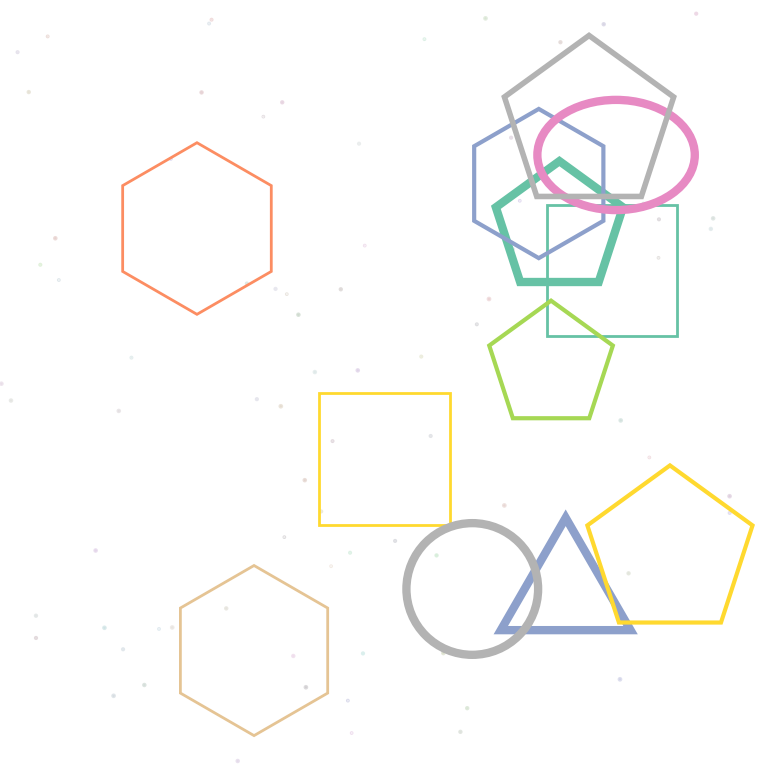[{"shape": "pentagon", "thickness": 3, "radius": 0.43, "center": [0.727, 0.704]}, {"shape": "square", "thickness": 1, "radius": 0.42, "center": [0.795, 0.649]}, {"shape": "hexagon", "thickness": 1, "radius": 0.56, "center": [0.256, 0.703]}, {"shape": "hexagon", "thickness": 1.5, "radius": 0.48, "center": [0.7, 0.762]}, {"shape": "triangle", "thickness": 3, "radius": 0.49, "center": [0.735, 0.23]}, {"shape": "oval", "thickness": 3, "radius": 0.51, "center": [0.8, 0.799]}, {"shape": "pentagon", "thickness": 1.5, "radius": 0.42, "center": [0.716, 0.525]}, {"shape": "pentagon", "thickness": 1.5, "radius": 0.56, "center": [0.87, 0.283]}, {"shape": "square", "thickness": 1, "radius": 0.43, "center": [0.499, 0.404]}, {"shape": "hexagon", "thickness": 1, "radius": 0.55, "center": [0.33, 0.155]}, {"shape": "pentagon", "thickness": 2, "radius": 0.58, "center": [0.765, 0.838]}, {"shape": "circle", "thickness": 3, "radius": 0.43, "center": [0.613, 0.235]}]